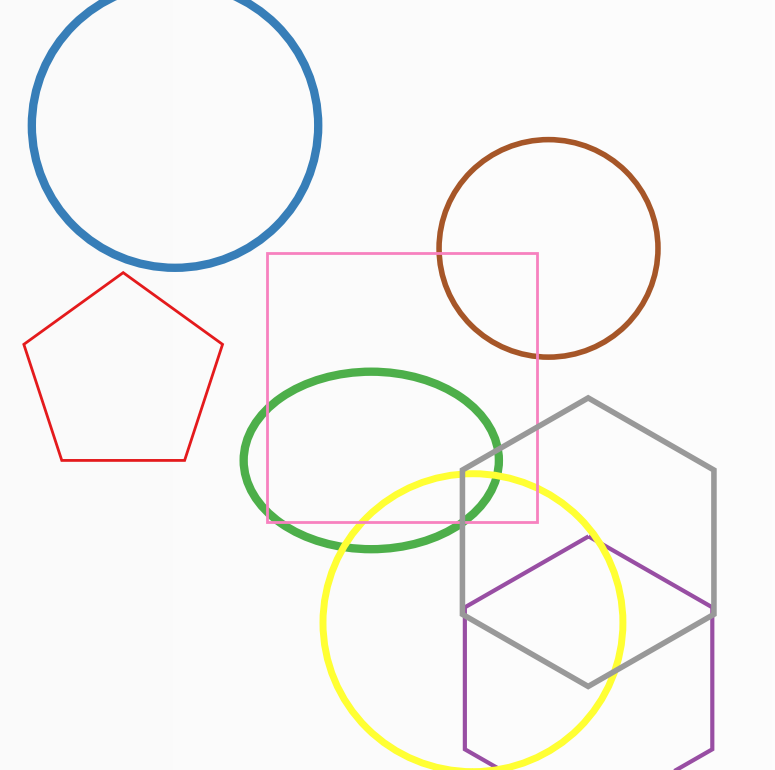[{"shape": "pentagon", "thickness": 1, "radius": 0.67, "center": [0.159, 0.511]}, {"shape": "circle", "thickness": 3, "radius": 0.92, "center": [0.226, 0.837]}, {"shape": "oval", "thickness": 3, "radius": 0.82, "center": [0.479, 0.402]}, {"shape": "hexagon", "thickness": 1.5, "radius": 0.92, "center": [0.759, 0.119]}, {"shape": "circle", "thickness": 2.5, "radius": 0.97, "center": [0.61, 0.191]}, {"shape": "circle", "thickness": 2, "radius": 0.71, "center": [0.708, 0.677]}, {"shape": "square", "thickness": 1, "radius": 0.87, "center": [0.519, 0.497]}, {"shape": "hexagon", "thickness": 2, "radius": 0.94, "center": [0.759, 0.296]}]